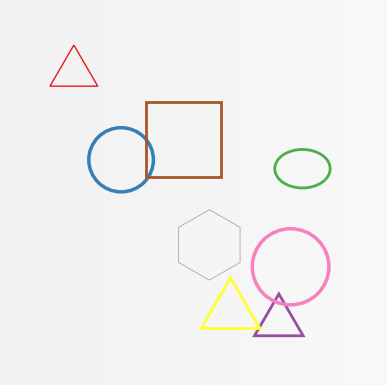[{"shape": "triangle", "thickness": 1, "radius": 0.36, "center": [0.191, 0.812]}, {"shape": "circle", "thickness": 2.5, "radius": 0.42, "center": [0.313, 0.585]}, {"shape": "oval", "thickness": 2, "radius": 0.36, "center": [0.781, 0.562]}, {"shape": "triangle", "thickness": 2, "radius": 0.36, "center": [0.72, 0.164]}, {"shape": "triangle", "thickness": 2, "radius": 0.44, "center": [0.595, 0.191]}, {"shape": "square", "thickness": 2, "radius": 0.48, "center": [0.473, 0.637]}, {"shape": "circle", "thickness": 2.5, "radius": 0.49, "center": [0.75, 0.307]}, {"shape": "hexagon", "thickness": 0.5, "radius": 0.46, "center": [0.54, 0.364]}]